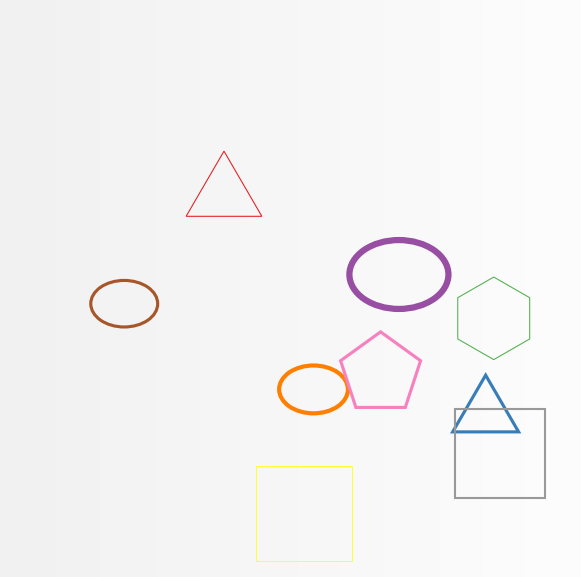[{"shape": "triangle", "thickness": 0.5, "radius": 0.38, "center": [0.385, 0.662]}, {"shape": "triangle", "thickness": 1.5, "radius": 0.33, "center": [0.836, 0.284]}, {"shape": "hexagon", "thickness": 0.5, "radius": 0.36, "center": [0.849, 0.448]}, {"shape": "oval", "thickness": 3, "radius": 0.43, "center": [0.686, 0.524]}, {"shape": "oval", "thickness": 2, "radius": 0.3, "center": [0.539, 0.325]}, {"shape": "square", "thickness": 0.5, "radius": 0.41, "center": [0.523, 0.11]}, {"shape": "oval", "thickness": 1.5, "radius": 0.29, "center": [0.214, 0.473]}, {"shape": "pentagon", "thickness": 1.5, "radius": 0.36, "center": [0.655, 0.352]}, {"shape": "square", "thickness": 1, "radius": 0.38, "center": [0.86, 0.214]}]